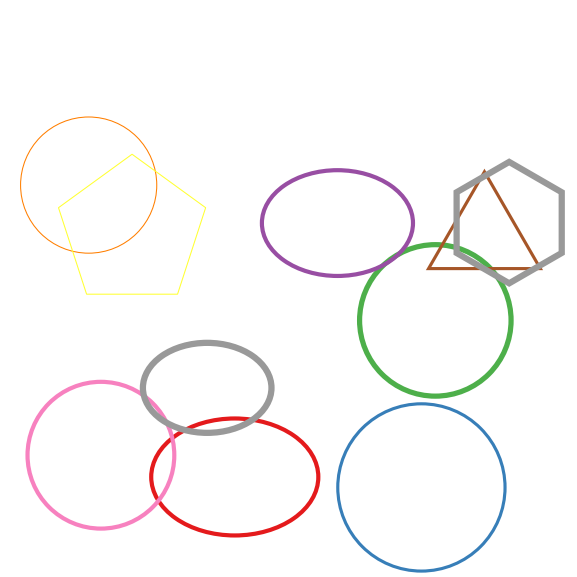[{"shape": "oval", "thickness": 2, "radius": 0.72, "center": [0.407, 0.173]}, {"shape": "circle", "thickness": 1.5, "radius": 0.72, "center": [0.73, 0.155]}, {"shape": "circle", "thickness": 2.5, "radius": 0.66, "center": [0.754, 0.444]}, {"shape": "oval", "thickness": 2, "radius": 0.65, "center": [0.584, 0.613]}, {"shape": "circle", "thickness": 0.5, "radius": 0.59, "center": [0.154, 0.679]}, {"shape": "pentagon", "thickness": 0.5, "radius": 0.67, "center": [0.229, 0.598]}, {"shape": "triangle", "thickness": 1.5, "radius": 0.56, "center": [0.839, 0.59]}, {"shape": "circle", "thickness": 2, "radius": 0.64, "center": [0.175, 0.211]}, {"shape": "oval", "thickness": 3, "radius": 0.56, "center": [0.359, 0.328]}, {"shape": "hexagon", "thickness": 3, "radius": 0.53, "center": [0.882, 0.614]}]